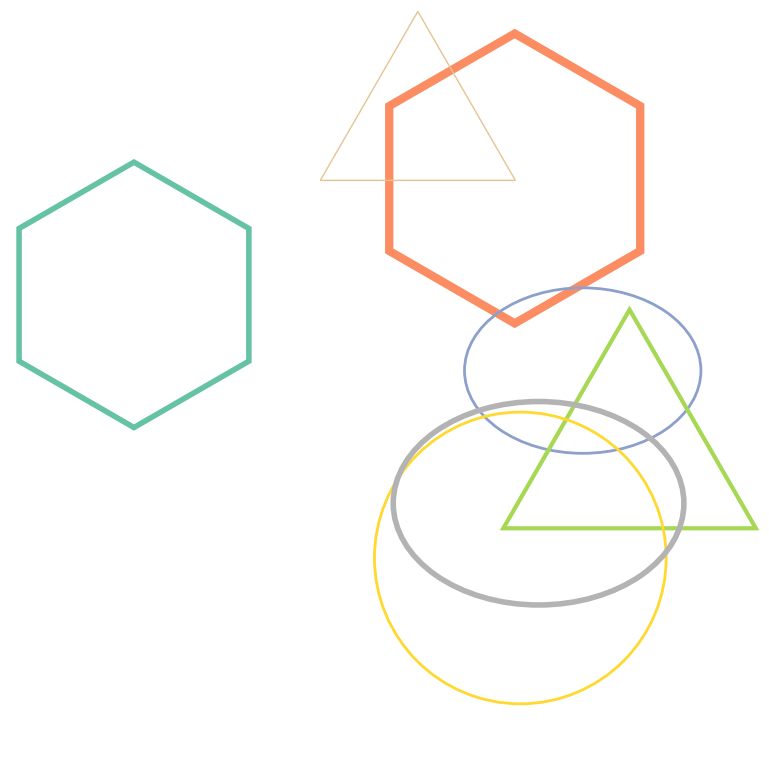[{"shape": "hexagon", "thickness": 2, "radius": 0.86, "center": [0.174, 0.617]}, {"shape": "hexagon", "thickness": 3, "radius": 0.94, "center": [0.668, 0.768]}, {"shape": "oval", "thickness": 1, "radius": 0.77, "center": [0.757, 0.519]}, {"shape": "triangle", "thickness": 1.5, "radius": 0.95, "center": [0.818, 0.409]}, {"shape": "circle", "thickness": 1, "radius": 0.95, "center": [0.676, 0.275]}, {"shape": "triangle", "thickness": 0.5, "radius": 0.73, "center": [0.543, 0.839]}, {"shape": "oval", "thickness": 2, "radius": 0.94, "center": [0.699, 0.346]}]